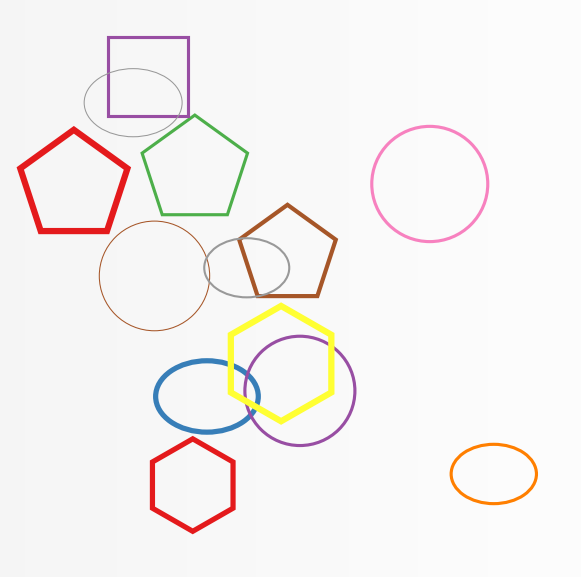[{"shape": "pentagon", "thickness": 3, "radius": 0.48, "center": [0.127, 0.677]}, {"shape": "hexagon", "thickness": 2.5, "radius": 0.4, "center": [0.332, 0.159]}, {"shape": "oval", "thickness": 2.5, "radius": 0.44, "center": [0.356, 0.313]}, {"shape": "pentagon", "thickness": 1.5, "radius": 0.48, "center": [0.335, 0.704]}, {"shape": "circle", "thickness": 1.5, "radius": 0.47, "center": [0.516, 0.322]}, {"shape": "square", "thickness": 1.5, "radius": 0.34, "center": [0.255, 0.867]}, {"shape": "oval", "thickness": 1.5, "radius": 0.37, "center": [0.85, 0.178]}, {"shape": "hexagon", "thickness": 3, "radius": 0.5, "center": [0.484, 0.37]}, {"shape": "pentagon", "thickness": 2, "radius": 0.44, "center": [0.495, 0.557]}, {"shape": "circle", "thickness": 0.5, "radius": 0.47, "center": [0.266, 0.521]}, {"shape": "circle", "thickness": 1.5, "radius": 0.5, "center": [0.739, 0.681]}, {"shape": "oval", "thickness": 0.5, "radius": 0.42, "center": [0.229, 0.821]}, {"shape": "oval", "thickness": 1, "radius": 0.37, "center": [0.425, 0.535]}]